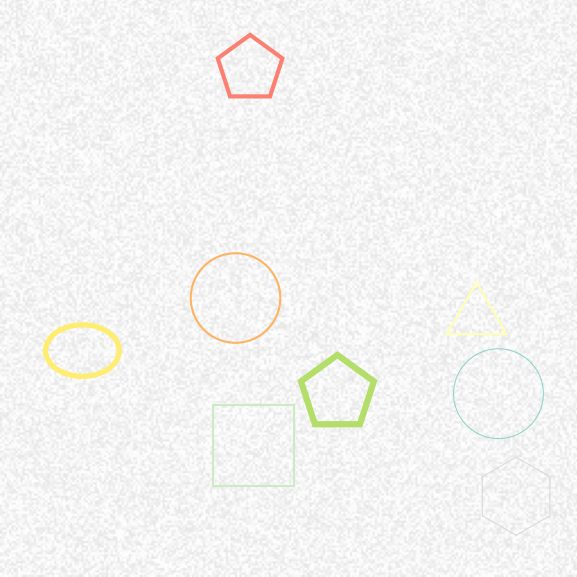[{"shape": "circle", "thickness": 0.5, "radius": 0.39, "center": [0.863, 0.317]}, {"shape": "triangle", "thickness": 1, "radius": 0.3, "center": [0.825, 0.451]}, {"shape": "pentagon", "thickness": 2, "radius": 0.29, "center": [0.433, 0.88]}, {"shape": "circle", "thickness": 1, "radius": 0.39, "center": [0.408, 0.483]}, {"shape": "pentagon", "thickness": 3, "radius": 0.33, "center": [0.584, 0.318]}, {"shape": "hexagon", "thickness": 0.5, "radius": 0.34, "center": [0.894, 0.14]}, {"shape": "square", "thickness": 1, "radius": 0.35, "center": [0.439, 0.228]}, {"shape": "oval", "thickness": 2.5, "radius": 0.32, "center": [0.143, 0.392]}]